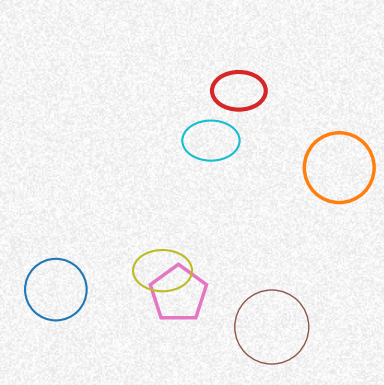[{"shape": "circle", "thickness": 1.5, "radius": 0.4, "center": [0.145, 0.248]}, {"shape": "circle", "thickness": 2.5, "radius": 0.45, "center": [0.881, 0.565]}, {"shape": "oval", "thickness": 3, "radius": 0.35, "center": [0.62, 0.764]}, {"shape": "circle", "thickness": 1, "radius": 0.48, "center": [0.706, 0.151]}, {"shape": "pentagon", "thickness": 2.5, "radius": 0.38, "center": [0.463, 0.237]}, {"shape": "oval", "thickness": 1.5, "radius": 0.38, "center": [0.422, 0.297]}, {"shape": "oval", "thickness": 1.5, "radius": 0.37, "center": [0.548, 0.635]}]